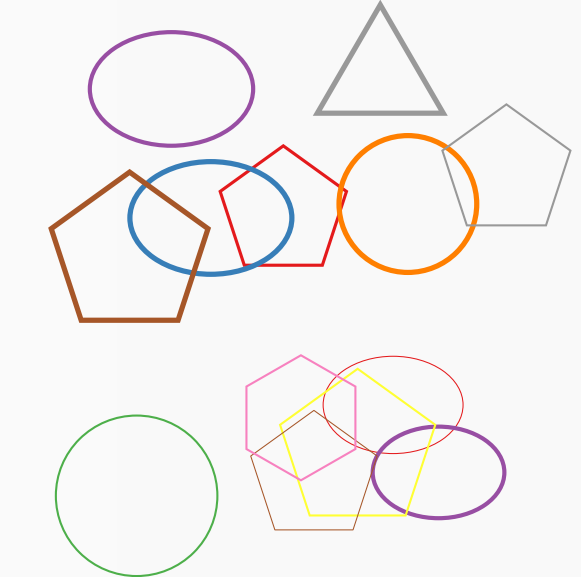[{"shape": "pentagon", "thickness": 1.5, "radius": 0.57, "center": [0.487, 0.632]}, {"shape": "oval", "thickness": 0.5, "radius": 0.6, "center": [0.676, 0.298]}, {"shape": "oval", "thickness": 2.5, "radius": 0.7, "center": [0.363, 0.622]}, {"shape": "circle", "thickness": 1, "radius": 0.69, "center": [0.235, 0.141]}, {"shape": "oval", "thickness": 2, "radius": 0.57, "center": [0.754, 0.181]}, {"shape": "oval", "thickness": 2, "radius": 0.7, "center": [0.295, 0.845]}, {"shape": "circle", "thickness": 2.5, "radius": 0.59, "center": [0.702, 0.646]}, {"shape": "pentagon", "thickness": 1, "radius": 0.7, "center": [0.615, 0.22]}, {"shape": "pentagon", "thickness": 0.5, "radius": 0.57, "center": [0.54, 0.174]}, {"shape": "pentagon", "thickness": 2.5, "radius": 0.71, "center": [0.223, 0.559]}, {"shape": "hexagon", "thickness": 1, "radius": 0.54, "center": [0.518, 0.276]}, {"shape": "pentagon", "thickness": 1, "radius": 0.58, "center": [0.871, 0.703]}, {"shape": "triangle", "thickness": 2.5, "radius": 0.63, "center": [0.654, 0.866]}]